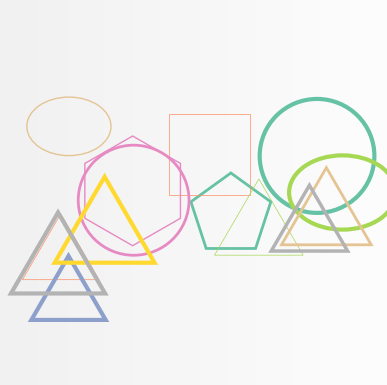[{"shape": "circle", "thickness": 3, "radius": 0.74, "center": [0.818, 0.595]}, {"shape": "pentagon", "thickness": 2, "radius": 0.54, "center": [0.596, 0.442]}, {"shape": "triangle", "thickness": 0.5, "radius": 0.57, "center": [0.157, 0.331]}, {"shape": "square", "thickness": 0.5, "radius": 0.52, "center": [0.54, 0.6]}, {"shape": "triangle", "thickness": 3, "radius": 0.55, "center": [0.177, 0.224]}, {"shape": "circle", "thickness": 2, "radius": 0.71, "center": [0.345, 0.48]}, {"shape": "hexagon", "thickness": 1, "radius": 0.71, "center": [0.342, 0.504]}, {"shape": "oval", "thickness": 3, "radius": 0.69, "center": [0.884, 0.5]}, {"shape": "triangle", "thickness": 0.5, "radius": 0.66, "center": [0.668, 0.403]}, {"shape": "triangle", "thickness": 3, "radius": 0.74, "center": [0.27, 0.392]}, {"shape": "oval", "thickness": 1, "radius": 0.54, "center": [0.178, 0.672]}, {"shape": "triangle", "thickness": 2, "radius": 0.67, "center": [0.842, 0.431]}, {"shape": "triangle", "thickness": 3, "radius": 0.7, "center": [0.15, 0.308]}, {"shape": "triangle", "thickness": 2.5, "radius": 0.57, "center": [0.798, 0.405]}]